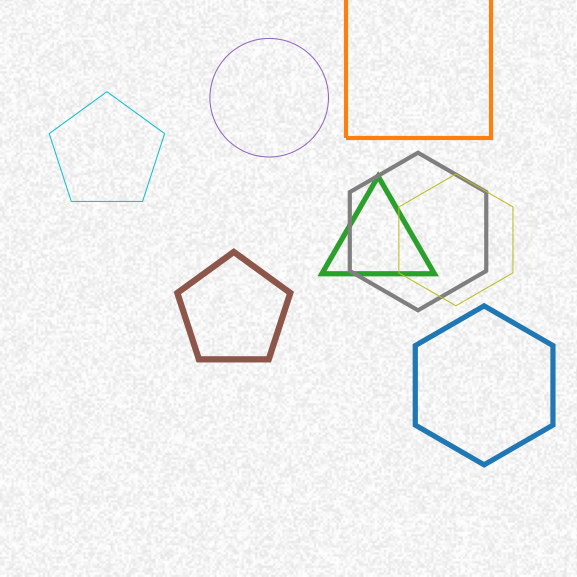[{"shape": "hexagon", "thickness": 2.5, "radius": 0.69, "center": [0.838, 0.332]}, {"shape": "square", "thickness": 2, "radius": 0.63, "center": [0.724, 0.885]}, {"shape": "triangle", "thickness": 2.5, "radius": 0.56, "center": [0.655, 0.581]}, {"shape": "circle", "thickness": 0.5, "radius": 0.51, "center": [0.466, 0.83]}, {"shape": "pentagon", "thickness": 3, "radius": 0.51, "center": [0.405, 0.46]}, {"shape": "hexagon", "thickness": 2, "radius": 0.68, "center": [0.724, 0.598]}, {"shape": "hexagon", "thickness": 0.5, "radius": 0.57, "center": [0.789, 0.584]}, {"shape": "pentagon", "thickness": 0.5, "radius": 0.53, "center": [0.185, 0.735]}]